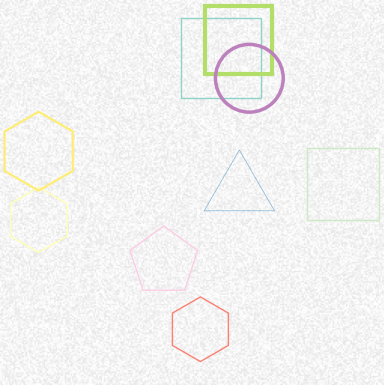[{"shape": "square", "thickness": 1, "radius": 0.52, "center": [0.574, 0.849]}, {"shape": "hexagon", "thickness": 1, "radius": 0.42, "center": [0.101, 0.429]}, {"shape": "hexagon", "thickness": 1, "radius": 0.42, "center": [0.521, 0.145]}, {"shape": "triangle", "thickness": 0.5, "radius": 0.53, "center": [0.622, 0.505]}, {"shape": "square", "thickness": 3, "radius": 0.44, "center": [0.62, 0.896]}, {"shape": "pentagon", "thickness": 1, "radius": 0.46, "center": [0.425, 0.321]}, {"shape": "circle", "thickness": 2.5, "radius": 0.44, "center": [0.648, 0.797]}, {"shape": "square", "thickness": 1, "radius": 0.47, "center": [0.891, 0.522]}, {"shape": "hexagon", "thickness": 1.5, "radius": 0.51, "center": [0.1, 0.607]}]